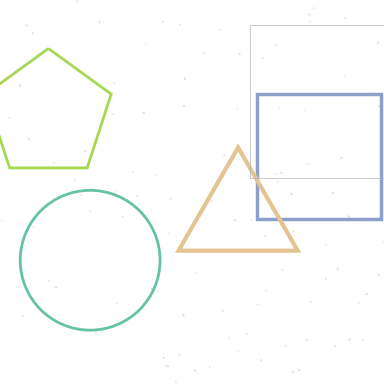[{"shape": "circle", "thickness": 2, "radius": 0.91, "center": [0.234, 0.324]}, {"shape": "square", "thickness": 2.5, "radius": 0.81, "center": [0.828, 0.594]}, {"shape": "pentagon", "thickness": 2, "radius": 0.86, "center": [0.126, 0.703]}, {"shape": "triangle", "thickness": 3, "radius": 0.89, "center": [0.619, 0.438]}, {"shape": "square", "thickness": 0.5, "radius": 0.99, "center": [0.847, 0.737]}]